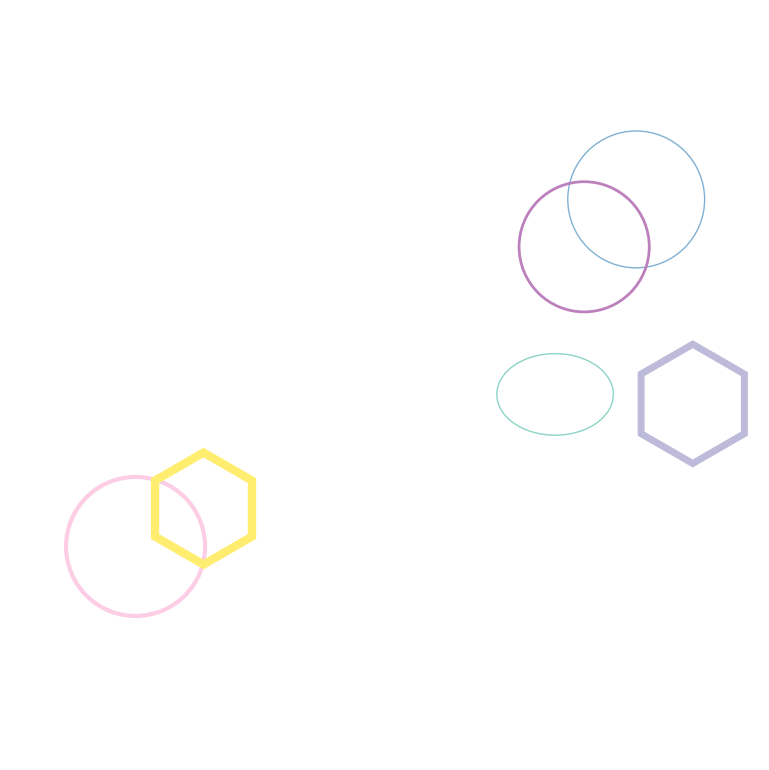[{"shape": "oval", "thickness": 0.5, "radius": 0.38, "center": [0.721, 0.488]}, {"shape": "hexagon", "thickness": 2.5, "radius": 0.39, "center": [0.9, 0.476]}, {"shape": "circle", "thickness": 0.5, "radius": 0.44, "center": [0.826, 0.741]}, {"shape": "circle", "thickness": 1.5, "radius": 0.45, "center": [0.176, 0.29]}, {"shape": "circle", "thickness": 1, "radius": 0.42, "center": [0.759, 0.679]}, {"shape": "hexagon", "thickness": 3, "radius": 0.36, "center": [0.264, 0.34]}]